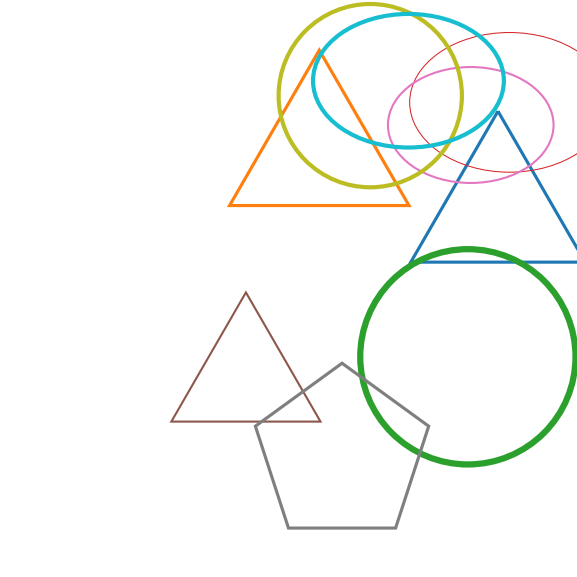[{"shape": "triangle", "thickness": 1.5, "radius": 0.87, "center": [0.862, 0.632]}, {"shape": "triangle", "thickness": 1.5, "radius": 0.9, "center": [0.553, 0.733]}, {"shape": "circle", "thickness": 3, "radius": 0.93, "center": [0.81, 0.381]}, {"shape": "oval", "thickness": 0.5, "radius": 0.86, "center": [0.882, 0.822]}, {"shape": "triangle", "thickness": 1, "radius": 0.75, "center": [0.426, 0.344]}, {"shape": "oval", "thickness": 1, "radius": 0.72, "center": [0.815, 0.783]}, {"shape": "pentagon", "thickness": 1.5, "radius": 0.79, "center": [0.592, 0.212]}, {"shape": "circle", "thickness": 2, "radius": 0.79, "center": [0.641, 0.834]}, {"shape": "oval", "thickness": 2, "radius": 0.83, "center": [0.707, 0.859]}]